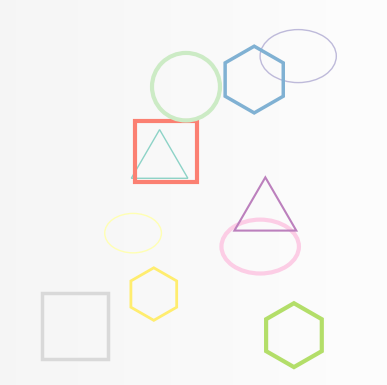[{"shape": "triangle", "thickness": 1, "radius": 0.42, "center": [0.412, 0.579]}, {"shape": "oval", "thickness": 1, "radius": 0.37, "center": [0.343, 0.394]}, {"shape": "oval", "thickness": 1, "radius": 0.49, "center": [0.77, 0.854]}, {"shape": "square", "thickness": 3, "radius": 0.39, "center": [0.429, 0.606]}, {"shape": "hexagon", "thickness": 2.5, "radius": 0.43, "center": [0.656, 0.793]}, {"shape": "hexagon", "thickness": 3, "radius": 0.41, "center": [0.759, 0.129]}, {"shape": "oval", "thickness": 3, "radius": 0.5, "center": [0.671, 0.36]}, {"shape": "square", "thickness": 2.5, "radius": 0.43, "center": [0.194, 0.153]}, {"shape": "triangle", "thickness": 1.5, "radius": 0.46, "center": [0.685, 0.447]}, {"shape": "circle", "thickness": 3, "radius": 0.44, "center": [0.48, 0.775]}, {"shape": "hexagon", "thickness": 2, "radius": 0.34, "center": [0.397, 0.236]}]